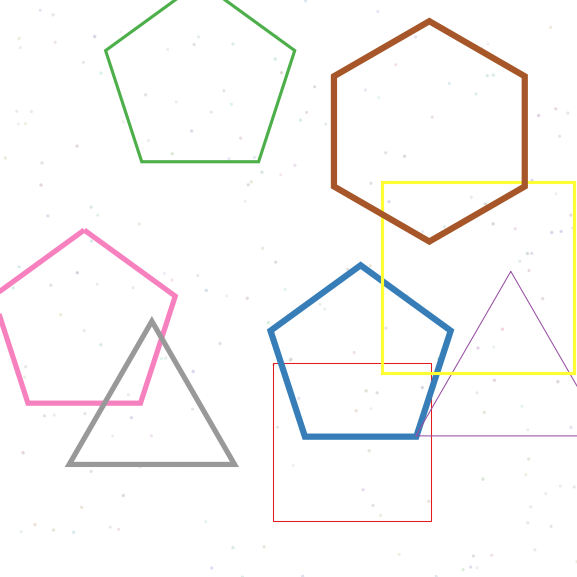[{"shape": "square", "thickness": 0.5, "radius": 0.68, "center": [0.61, 0.234]}, {"shape": "pentagon", "thickness": 3, "radius": 0.82, "center": [0.624, 0.376]}, {"shape": "pentagon", "thickness": 1.5, "radius": 0.86, "center": [0.347, 0.858]}, {"shape": "triangle", "thickness": 0.5, "radius": 0.95, "center": [0.885, 0.339]}, {"shape": "square", "thickness": 1.5, "radius": 0.83, "center": [0.828, 0.519]}, {"shape": "hexagon", "thickness": 3, "radius": 0.95, "center": [0.743, 0.772]}, {"shape": "pentagon", "thickness": 2.5, "radius": 0.83, "center": [0.146, 0.435]}, {"shape": "triangle", "thickness": 2.5, "radius": 0.83, "center": [0.263, 0.278]}]